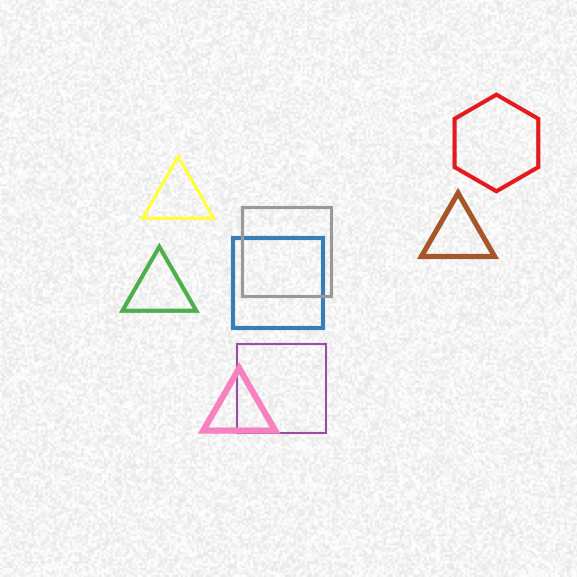[{"shape": "hexagon", "thickness": 2, "radius": 0.42, "center": [0.86, 0.752]}, {"shape": "square", "thickness": 2, "radius": 0.39, "center": [0.482, 0.509]}, {"shape": "triangle", "thickness": 2, "radius": 0.37, "center": [0.276, 0.498]}, {"shape": "square", "thickness": 1, "radius": 0.38, "center": [0.487, 0.326]}, {"shape": "triangle", "thickness": 1.5, "radius": 0.36, "center": [0.309, 0.657]}, {"shape": "triangle", "thickness": 2.5, "radius": 0.37, "center": [0.793, 0.592]}, {"shape": "triangle", "thickness": 3, "radius": 0.36, "center": [0.414, 0.289]}, {"shape": "square", "thickness": 1.5, "radius": 0.39, "center": [0.496, 0.564]}]